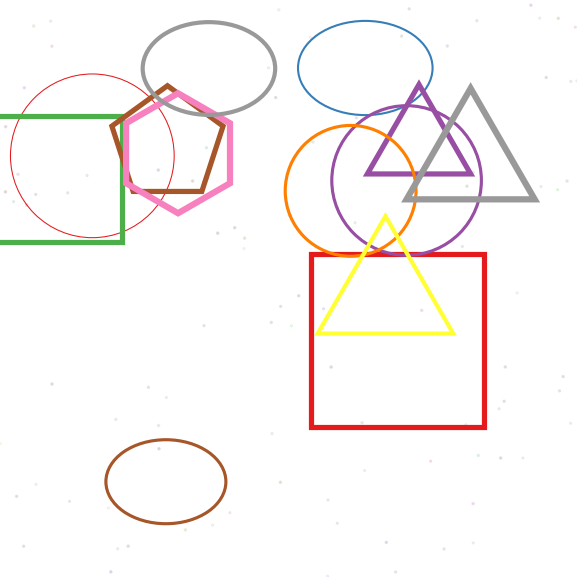[{"shape": "square", "thickness": 2.5, "radius": 0.75, "center": [0.689, 0.409]}, {"shape": "circle", "thickness": 0.5, "radius": 0.71, "center": [0.16, 0.729]}, {"shape": "oval", "thickness": 1, "radius": 0.58, "center": [0.633, 0.881]}, {"shape": "square", "thickness": 2.5, "radius": 0.55, "center": [0.102, 0.689]}, {"shape": "triangle", "thickness": 2.5, "radius": 0.52, "center": [0.726, 0.75]}, {"shape": "circle", "thickness": 1.5, "radius": 0.65, "center": [0.704, 0.687]}, {"shape": "circle", "thickness": 1.5, "radius": 0.57, "center": [0.607, 0.669]}, {"shape": "triangle", "thickness": 2, "radius": 0.68, "center": [0.667, 0.489]}, {"shape": "pentagon", "thickness": 2.5, "radius": 0.51, "center": [0.29, 0.749]}, {"shape": "oval", "thickness": 1.5, "radius": 0.52, "center": [0.287, 0.165]}, {"shape": "hexagon", "thickness": 3, "radius": 0.52, "center": [0.308, 0.734]}, {"shape": "triangle", "thickness": 3, "radius": 0.64, "center": [0.815, 0.718]}, {"shape": "oval", "thickness": 2, "radius": 0.57, "center": [0.362, 0.881]}]